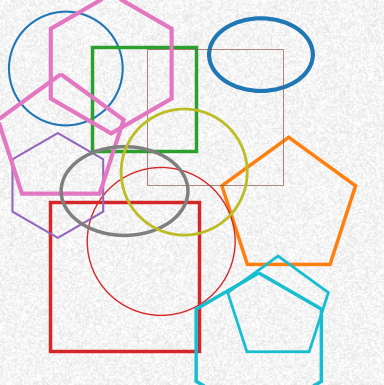[{"shape": "oval", "thickness": 3, "radius": 0.67, "center": [0.678, 0.858]}, {"shape": "circle", "thickness": 1.5, "radius": 0.74, "center": [0.171, 0.822]}, {"shape": "pentagon", "thickness": 2.5, "radius": 0.91, "center": [0.75, 0.461]}, {"shape": "square", "thickness": 2.5, "radius": 0.67, "center": [0.374, 0.743]}, {"shape": "square", "thickness": 2.5, "radius": 0.97, "center": [0.323, 0.282]}, {"shape": "circle", "thickness": 1, "radius": 0.96, "center": [0.419, 0.373]}, {"shape": "hexagon", "thickness": 1.5, "radius": 0.68, "center": [0.15, 0.518]}, {"shape": "square", "thickness": 0.5, "radius": 0.88, "center": [0.558, 0.695]}, {"shape": "pentagon", "thickness": 3, "radius": 0.86, "center": [0.158, 0.636]}, {"shape": "hexagon", "thickness": 3, "radius": 0.91, "center": [0.289, 0.835]}, {"shape": "oval", "thickness": 2.5, "radius": 0.82, "center": [0.323, 0.504]}, {"shape": "circle", "thickness": 2, "radius": 0.82, "center": [0.478, 0.553]}, {"shape": "hexagon", "thickness": 2.5, "radius": 0.94, "center": [0.672, 0.103]}, {"shape": "pentagon", "thickness": 2, "radius": 0.69, "center": [0.722, 0.198]}]